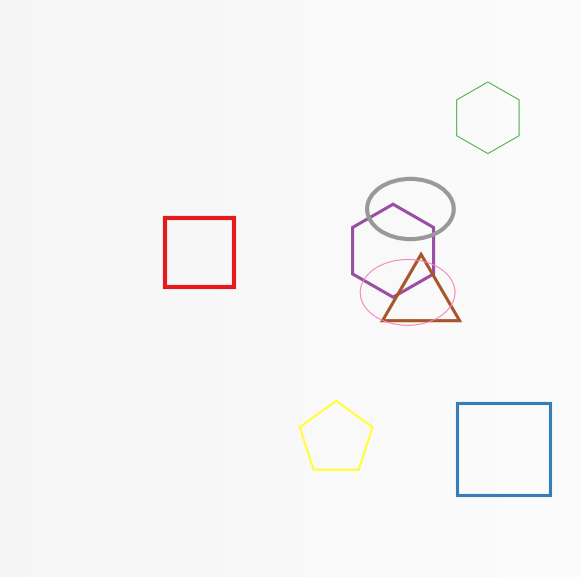[{"shape": "square", "thickness": 2, "radius": 0.3, "center": [0.343, 0.561]}, {"shape": "square", "thickness": 1.5, "radius": 0.4, "center": [0.866, 0.221]}, {"shape": "hexagon", "thickness": 0.5, "radius": 0.31, "center": [0.839, 0.795]}, {"shape": "hexagon", "thickness": 1.5, "radius": 0.4, "center": [0.676, 0.565]}, {"shape": "pentagon", "thickness": 1, "radius": 0.33, "center": [0.578, 0.239]}, {"shape": "triangle", "thickness": 1.5, "radius": 0.38, "center": [0.724, 0.482]}, {"shape": "oval", "thickness": 0.5, "radius": 0.41, "center": [0.701, 0.493]}, {"shape": "oval", "thickness": 2, "radius": 0.37, "center": [0.706, 0.637]}]